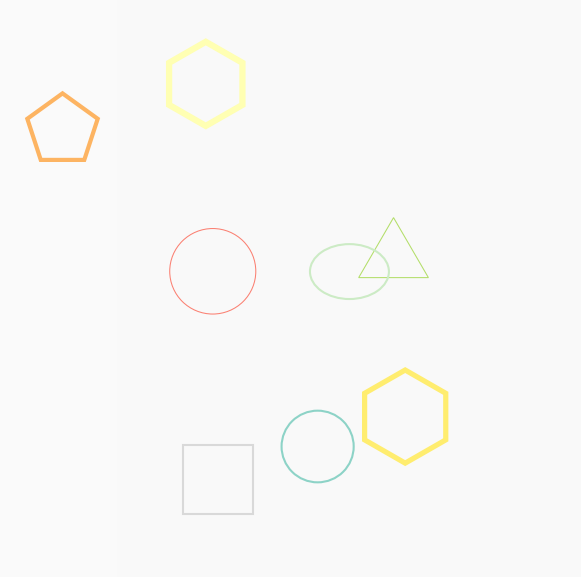[{"shape": "circle", "thickness": 1, "radius": 0.31, "center": [0.546, 0.226]}, {"shape": "hexagon", "thickness": 3, "radius": 0.36, "center": [0.354, 0.854]}, {"shape": "circle", "thickness": 0.5, "radius": 0.37, "center": [0.366, 0.529]}, {"shape": "pentagon", "thickness": 2, "radius": 0.32, "center": [0.108, 0.774]}, {"shape": "triangle", "thickness": 0.5, "radius": 0.35, "center": [0.677, 0.553]}, {"shape": "square", "thickness": 1, "radius": 0.3, "center": [0.375, 0.168]}, {"shape": "oval", "thickness": 1, "radius": 0.34, "center": [0.601, 0.529]}, {"shape": "hexagon", "thickness": 2.5, "radius": 0.4, "center": [0.697, 0.278]}]